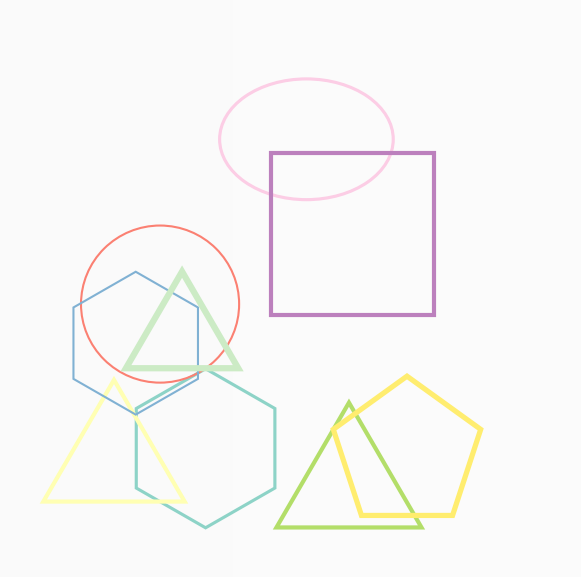[{"shape": "hexagon", "thickness": 1.5, "radius": 0.69, "center": [0.354, 0.223]}, {"shape": "triangle", "thickness": 2, "radius": 0.7, "center": [0.196, 0.201]}, {"shape": "circle", "thickness": 1, "radius": 0.68, "center": [0.275, 0.473]}, {"shape": "hexagon", "thickness": 1, "radius": 0.62, "center": [0.233, 0.405]}, {"shape": "triangle", "thickness": 2, "radius": 0.72, "center": [0.6, 0.158]}, {"shape": "oval", "thickness": 1.5, "radius": 0.75, "center": [0.527, 0.758]}, {"shape": "square", "thickness": 2, "radius": 0.7, "center": [0.606, 0.594]}, {"shape": "triangle", "thickness": 3, "radius": 0.56, "center": [0.313, 0.417]}, {"shape": "pentagon", "thickness": 2.5, "radius": 0.67, "center": [0.7, 0.214]}]